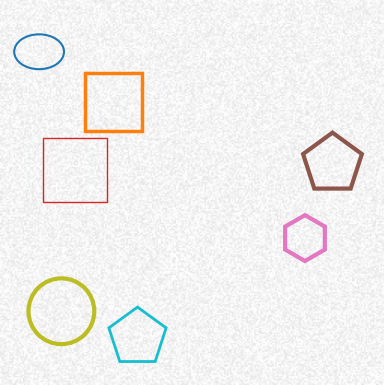[{"shape": "oval", "thickness": 1.5, "radius": 0.32, "center": [0.102, 0.866]}, {"shape": "square", "thickness": 2.5, "radius": 0.37, "center": [0.295, 0.735]}, {"shape": "square", "thickness": 1, "radius": 0.41, "center": [0.195, 0.559]}, {"shape": "pentagon", "thickness": 3, "radius": 0.4, "center": [0.864, 0.575]}, {"shape": "hexagon", "thickness": 3, "radius": 0.3, "center": [0.792, 0.382]}, {"shape": "circle", "thickness": 3, "radius": 0.43, "center": [0.159, 0.192]}, {"shape": "pentagon", "thickness": 2, "radius": 0.39, "center": [0.357, 0.124]}]